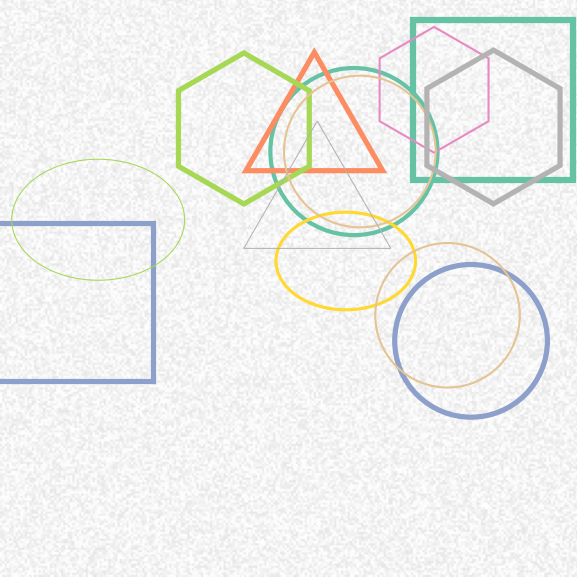[{"shape": "circle", "thickness": 2, "radius": 0.72, "center": [0.613, 0.737]}, {"shape": "square", "thickness": 3, "radius": 0.69, "center": [0.854, 0.826]}, {"shape": "triangle", "thickness": 2.5, "radius": 0.68, "center": [0.544, 0.772]}, {"shape": "circle", "thickness": 2.5, "radius": 0.66, "center": [0.816, 0.409]}, {"shape": "square", "thickness": 2.5, "radius": 0.68, "center": [0.128, 0.476]}, {"shape": "hexagon", "thickness": 1, "radius": 0.54, "center": [0.752, 0.844]}, {"shape": "hexagon", "thickness": 2.5, "radius": 0.65, "center": [0.422, 0.777]}, {"shape": "oval", "thickness": 0.5, "radius": 0.75, "center": [0.17, 0.619]}, {"shape": "oval", "thickness": 1.5, "radius": 0.6, "center": [0.599, 0.547]}, {"shape": "circle", "thickness": 1, "radius": 0.66, "center": [0.623, 0.737]}, {"shape": "circle", "thickness": 1, "radius": 0.63, "center": [0.775, 0.453]}, {"shape": "triangle", "thickness": 0.5, "radius": 0.74, "center": [0.549, 0.643]}, {"shape": "hexagon", "thickness": 2.5, "radius": 0.67, "center": [0.855, 0.779]}]